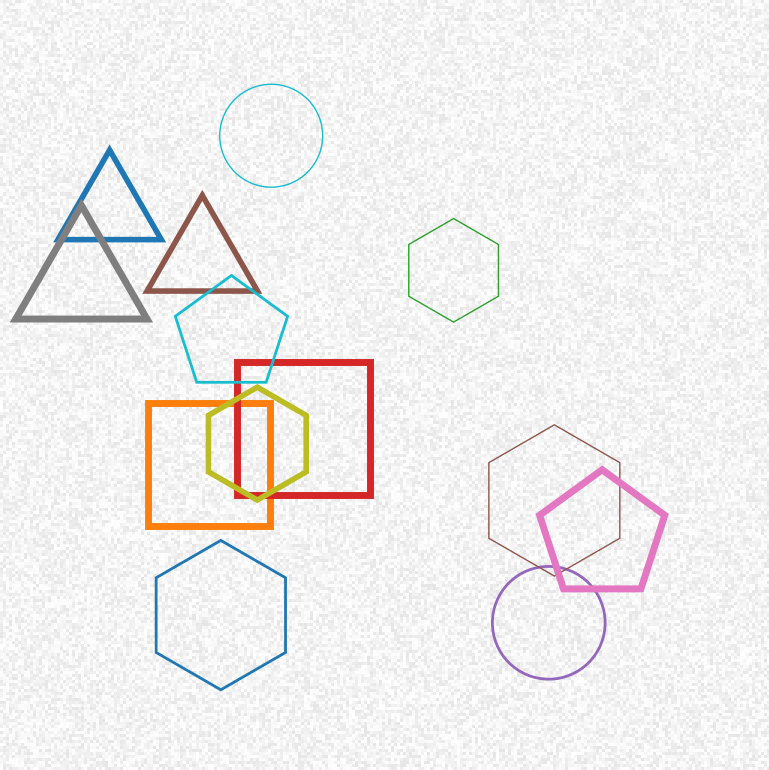[{"shape": "hexagon", "thickness": 1, "radius": 0.49, "center": [0.287, 0.201]}, {"shape": "triangle", "thickness": 2, "radius": 0.39, "center": [0.142, 0.728]}, {"shape": "square", "thickness": 2.5, "radius": 0.4, "center": [0.271, 0.397]}, {"shape": "hexagon", "thickness": 0.5, "radius": 0.34, "center": [0.589, 0.649]}, {"shape": "square", "thickness": 2.5, "radius": 0.43, "center": [0.394, 0.443]}, {"shape": "circle", "thickness": 1, "radius": 0.37, "center": [0.713, 0.191]}, {"shape": "triangle", "thickness": 2, "radius": 0.41, "center": [0.263, 0.663]}, {"shape": "hexagon", "thickness": 0.5, "radius": 0.49, "center": [0.72, 0.35]}, {"shape": "pentagon", "thickness": 2.5, "radius": 0.43, "center": [0.782, 0.304]}, {"shape": "triangle", "thickness": 2.5, "radius": 0.49, "center": [0.106, 0.635]}, {"shape": "hexagon", "thickness": 2, "radius": 0.37, "center": [0.334, 0.424]}, {"shape": "pentagon", "thickness": 1, "radius": 0.38, "center": [0.301, 0.566]}, {"shape": "circle", "thickness": 0.5, "radius": 0.33, "center": [0.352, 0.824]}]